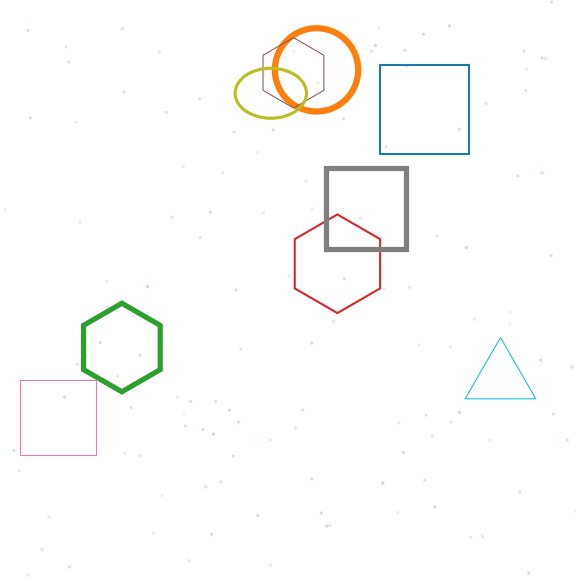[{"shape": "square", "thickness": 1, "radius": 0.38, "center": [0.735, 0.809]}, {"shape": "circle", "thickness": 3, "radius": 0.36, "center": [0.548, 0.878]}, {"shape": "hexagon", "thickness": 2.5, "radius": 0.38, "center": [0.211, 0.397]}, {"shape": "hexagon", "thickness": 1, "radius": 0.43, "center": [0.584, 0.542]}, {"shape": "hexagon", "thickness": 0.5, "radius": 0.3, "center": [0.508, 0.873]}, {"shape": "square", "thickness": 0.5, "radius": 0.33, "center": [0.101, 0.276]}, {"shape": "square", "thickness": 2.5, "radius": 0.35, "center": [0.633, 0.638]}, {"shape": "oval", "thickness": 1.5, "radius": 0.31, "center": [0.469, 0.838]}, {"shape": "triangle", "thickness": 0.5, "radius": 0.35, "center": [0.867, 0.344]}]